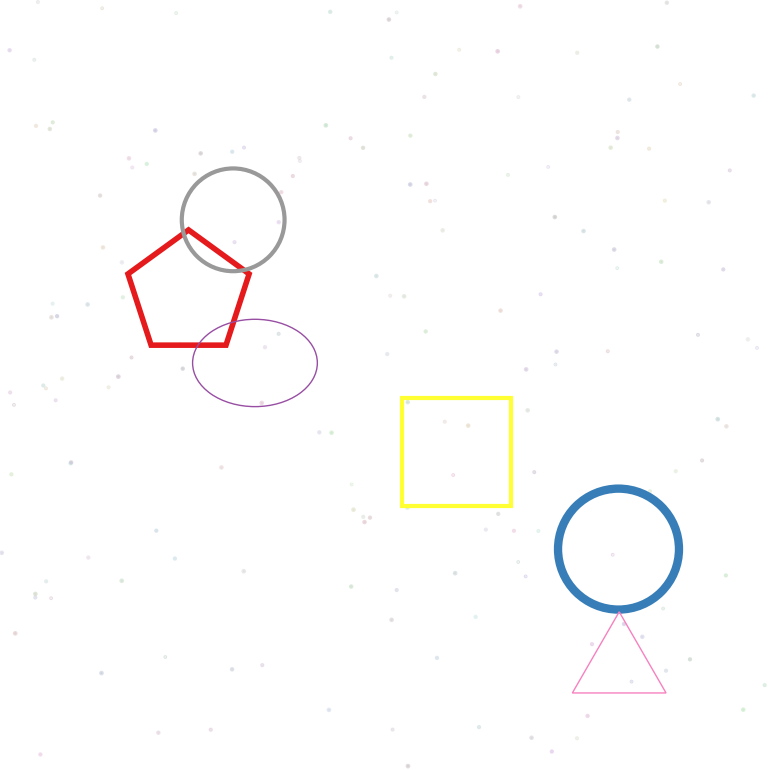[{"shape": "pentagon", "thickness": 2, "radius": 0.41, "center": [0.245, 0.619]}, {"shape": "circle", "thickness": 3, "radius": 0.39, "center": [0.803, 0.287]}, {"shape": "oval", "thickness": 0.5, "radius": 0.41, "center": [0.331, 0.529]}, {"shape": "square", "thickness": 1.5, "radius": 0.35, "center": [0.593, 0.413]}, {"shape": "triangle", "thickness": 0.5, "radius": 0.35, "center": [0.804, 0.135]}, {"shape": "circle", "thickness": 1.5, "radius": 0.33, "center": [0.303, 0.715]}]